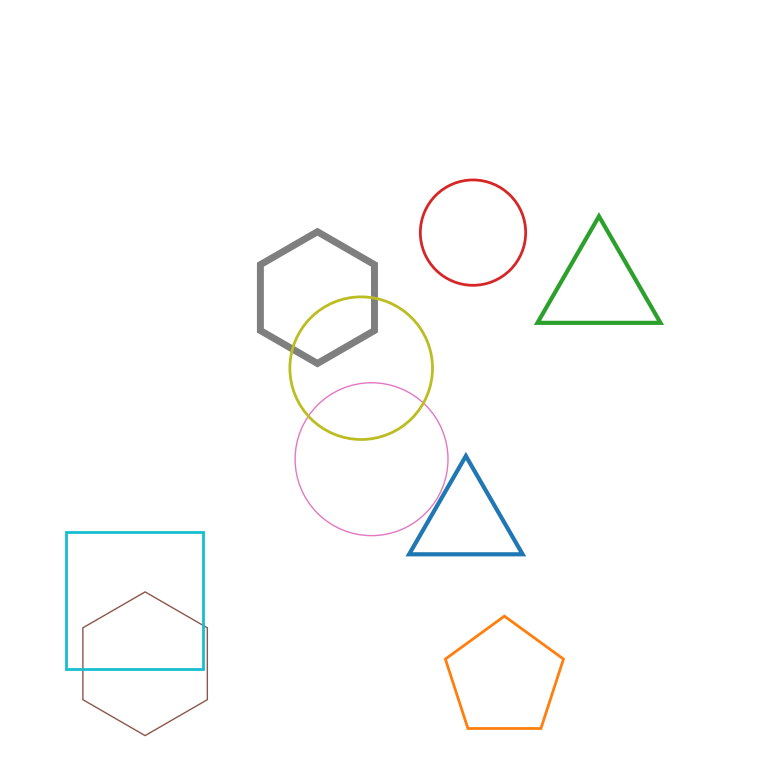[{"shape": "triangle", "thickness": 1.5, "radius": 0.43, "center": [0.605, 0.323]}, {"shape": "pentagon", "thickness": 1, "radius": 0.4, "center": [0.655, 0.119]}, {"shape": "triangle", "thickness": 1.5, "radius": 0.46, "center": [0.778, 0.627]}, {"shape": "circle", "thickness": 1, "radius": 0.34, "center": [0.614, 0.698]}, {"shape": "hexagon", "thickness": 0.5, "radius": 0.47, "center": [0.188, 0.138]}, {"shape": "circle", "thickness": 0.5, "radius": 0.5, "center": [0.483, 0.404]}, {"shape": "hexagon", "thickness": 2.5, "radius": 0.43, "center": [0.412, 0.614]}, {"shape": "circle", "thickness": 1, "radius": 0.46, "center": [0.469, 0.522]}, {"shape": "square", "thickness": 1, "radius": 0.44, "center": [0.175, 0.22]}]